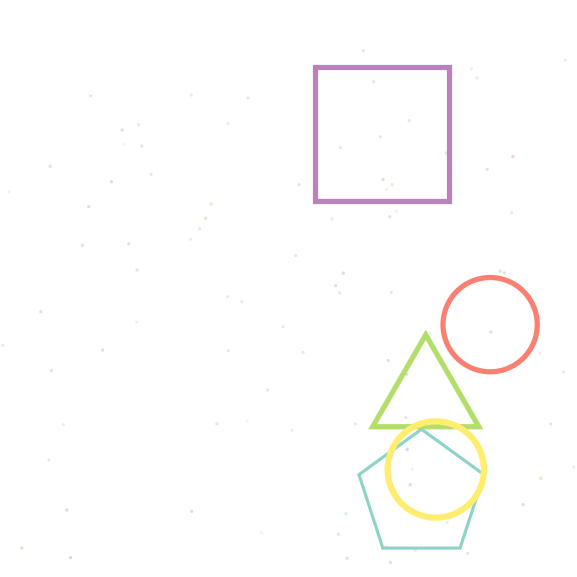[{"shape": "pentagon", "thickness": 1.5, "radius": 0.57, "center": [0.73, 0.142]}, {"shape": "circle", "thickness": 2.5, "radius": 0.41, "center": [0.849, 0.437]}, {"shape": "triangle", "thickness": 2.5, "radius": 0.53, "center": [0.737, 0.313]}, {"shape": "square", "thickness": 2.5, "radius": 0.58, "center": [0.661, 0.767]}, {"shape": "circle", "thickness": 3, "radius": 0.42, "center": [0.755, 0.186]}]